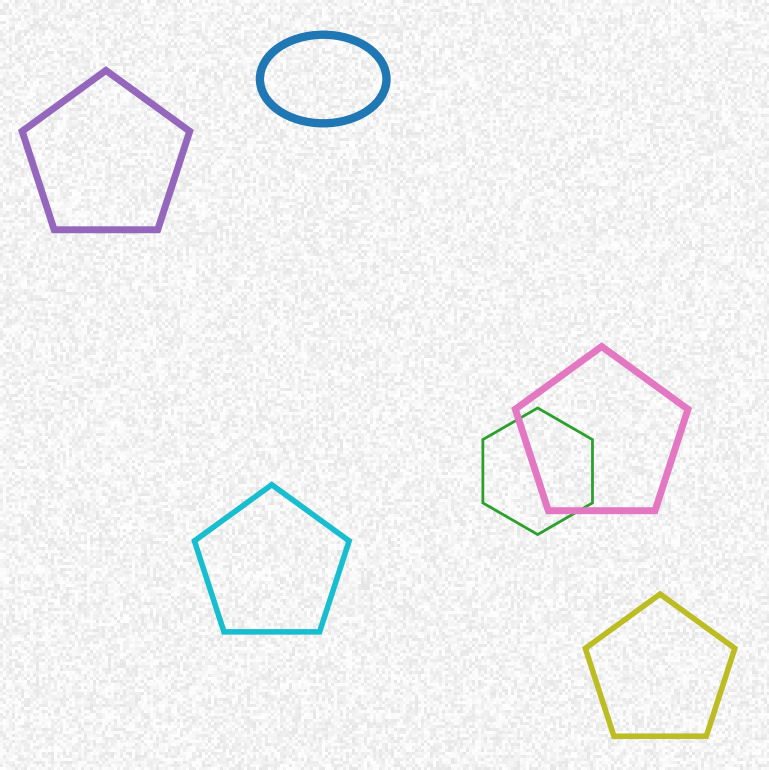[{"shape": "oval", "thickness": 3, "radius": 0.41, "center": [0.42, 0.897]}, {"shape": "hexagon", "thickness": 1, "radius": 0.41, "center": [0.698, 0.388]}, {"shape": "pentagon", "thickness": 2.5, "radius": 0.57, "center": [0.138, 0.794]}, {"shape": "pentagon", "thickness": 2.5, "radius": 0.59, "center": [0.781, 0.432]}, {"shape": "pentagon", "thickness": 2, "radius": 0.51, "center": [0.857, 0.126]}, {"shape": "pentagon", "thickness": 2, "radius": 0.53, "center": [0.353, 0.265]}]